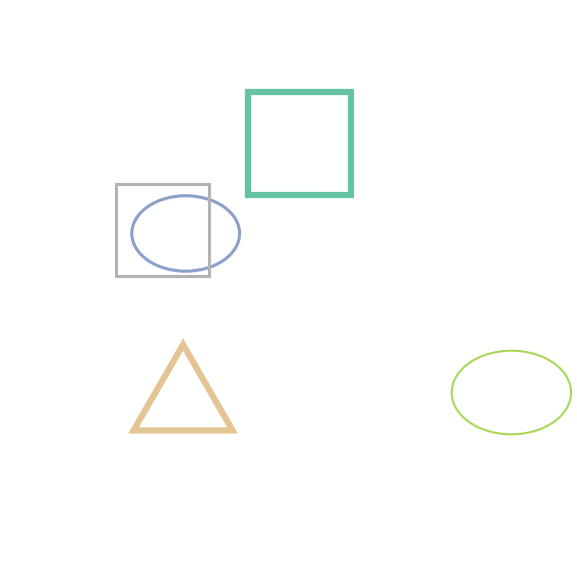[{"shape": "square", "thickness": 3, "radius": 0.45, "center": [0.519, 0.751]}, {"shape": "oval", "thickness": 1.5, "radius": 0.47, "center": [0.322, 0.595]}, {"shape": "oval", "thickness": 1, "radius": 0.52, "center": [0.886, 0.319]}, {"shape": "triangle", "thickness": 3, "radius": 0.5, "center": [0.317, 0.303]}, {"shape": "square", "thickness": 1.5, "radius": 0.4, "center": [0.281, 0.601]}]